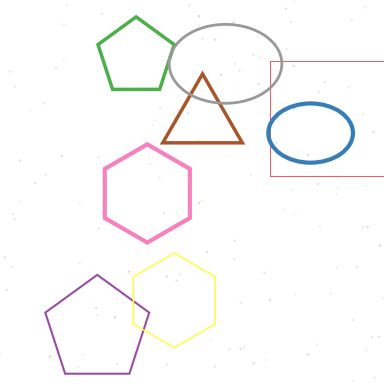[{"shape": "square", "thickness": 0.5, "radius": 0.75, "center": [0.851, 0.693]}, {"shape": "oval", "thickness": 3, "radius": 0.55, "center": [0.807, 0.654]}, {"shape": "pentagon", "thickness": 2.5, "radius": 0.52, "center": [0.354, 0.852]}, {"shape": "pentagon", "thickness": 1.5, "radius": 0.71, "center": [0.253, 0.144]}, {"shape": "hexagon", "thickness": 1, "radius": 0.61, "center": [0.453, 0.22]}, {"shape": "triangle", "thickness": 2.5, "radius": 0.6, "center": [0.526, 0.689]}, {"shape": "hexagon", "thickness": 3, "radius": 0.64, "center": [0.383, 0.498]}, {"shape": "oval", "thickness": 2, "radius": 0.73, "center": [0.586, 0.834]}]